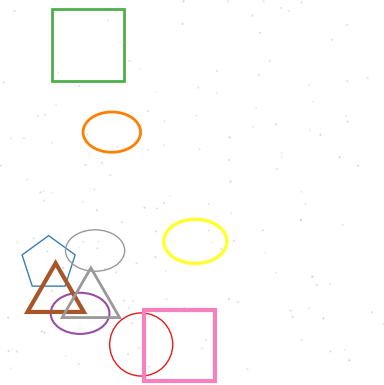[{"shape": "circle", "thickness": 1, "radius": 0.41, "center": [0.367, 0.105]}, {"shape": "pentagon", "thickness": 1, "radius": 0.36, "center": [0.126, 0.315]}, {"shape": "square", "thickness": 2, "radius": 0.47, "center": [0.229, 0.882]}, {"shape": "oval", "thickness": 1.5, "radius": 0.38, "center": [0.208, 0.186]}, {"shape": "oval", "thickness": 2, "radius": 0.37, "center": [0.29, 0.657]}, {"shape": "oval", "thickness": 2.5, "radius": 0.41, "center": [0.507, 0.373]}, {"shape": "triangle", "thickness": 3, "radius": 0.42, "center": [0.144, 0.232]}, {"shape": "square", "thickness": 3, "radius": 0.46, "center": [0.467, 0.102]}, {"shape": "oval", "thickness": 1, "radius": 0.38, "center": [0.247, 0.349]}, {"shape": "triangle", "thickness": 2, "radius": 0.43, "center": [0.236, 0.218]}]